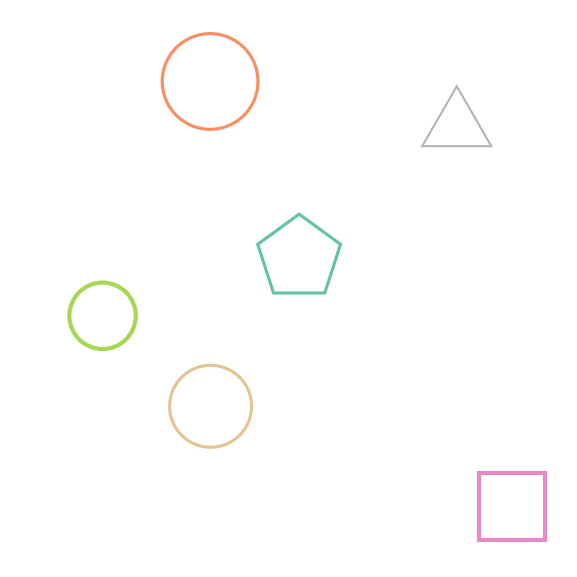[{"shape": "pentagon", "thickness": 1.5, "radius": 0.38, "center": [0.518, 0.553]}, {"shape": "circle", "thickness": 1.5, "radius": 0.41, "center": [0.364, 0.858]}, {"shape": "square", "thickness": 2, "radius": 0.29, "center": [0.886, 0.122]}, {"shape": "circle", "thickness": 2, "radius": 0.29, "center": [0.178, 0.452]}, {"shape": "circle", "thickness": 1.5, "radius": 0.35, "center": [0.365, 0.296]}, {"shape": "triangle", "thickness": 1, "radius": 0.35, "center": [0.791, 0.781]}]